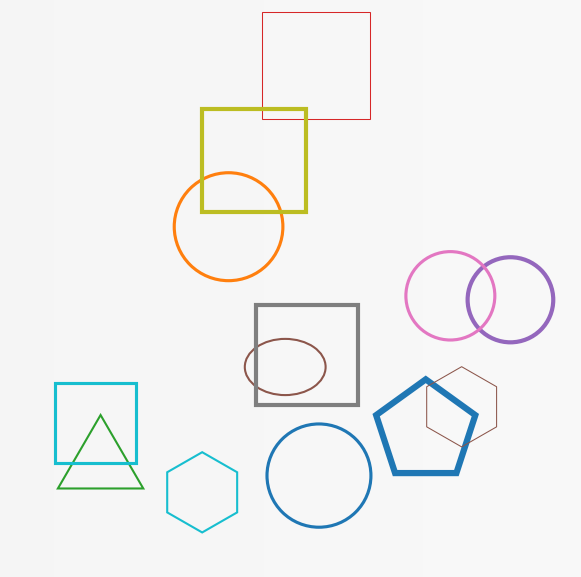[{"shape": "pentagon", "thickness": 3, "radius": 0.45, "center": [0.732, 0.253]}, {"shape": "circle", "thickness": 1.5, "radius": 0.45, "center": [0.549, 0.176]}, {"shape": "circle", "thickness": 1.5, "radius": 0.47, "center": [0.393, 0.607]}, {"shape": "triangle", "thickness": 1, "radius": 0.42, "center": [0.173, 0.196]}, {"shape": "square", "thickness": 0.5, "radius": 0.47, "center": [0.544, 0.886]}, {"shape": "circle", "thickness": 2, "radius": 0.37, "center": [0.878, 0.48]}, {"shape": "oval", "thickness": 1, "radius": 0.35, "center": [0.491, 0.364]}, {"shape": "hexagon", "thickness": 0.5, "radius": 0.35, "center": [0.794, 0.295]}, {"shape": "circle", "thickness": 1.5, "radius": 0.38, "center": [0.775, 0.487]}, {"shape": "square", "thickness": 2, "radius": 0.44, "center": [0.528, 0.384]}, {"shape": "square", "thickness": 2, "radius": 0.45, "center": [0.437, 0.721]}, {"shape": "hexagon", "thickness": 1, "radius": 0.35, "center": [0.348, 0.147]}, {"shape": "square", "thickness": 1.5, "radius": 0.35, "center": [0.164, 0.266]}]